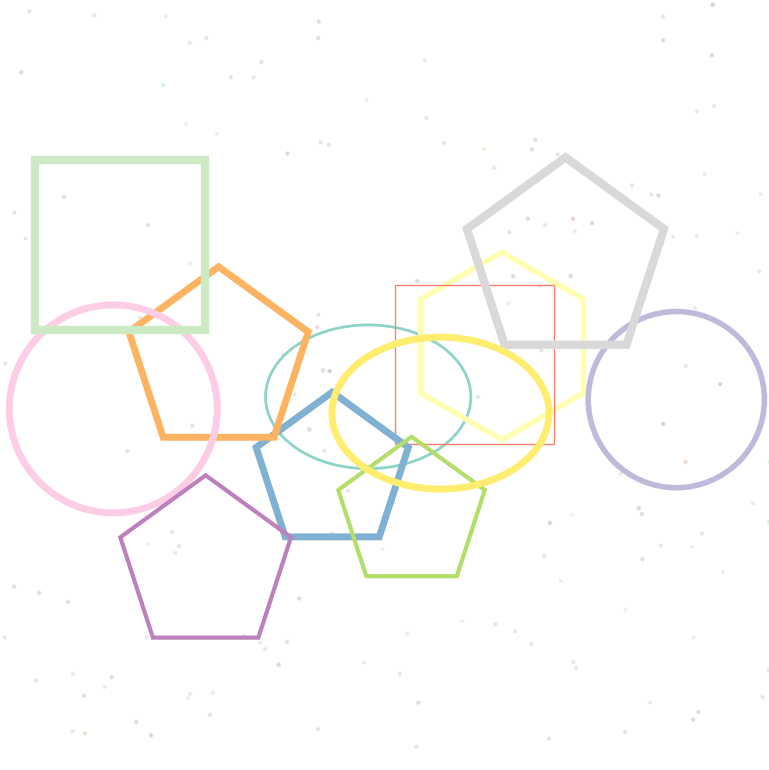[{"shape": "oval", "thickness": 1, "radius": 0.67, "center": [0.478, 0.485]}, {"shape": "hexagon", "thickness": 2, "radius": 0.61, "center": [0.652, 0.551]}, {"shape": "circle", "thickness": 2, "radius": 0.57, "center": [0.878, 0.481]}, {"shape": "square", "thickness": 0.5, "radius": 0.52, "center": [0.616, 0.527]}, {"shape": "pentagon", "thickness": 2.5, "radius": 0.52, "center": [0.431, 0.387]}, {"shape": "pentagon", "thickness": 2.5, "radius": 0.61, "center": [0.284, 0.531]}, {"shape": "pentagon", "thickness": 1.5, "radius": 0.5, "center": [0.534, 0.333]}, {"shape": "circle", "thickness": 2.5, "radius": 0.68, "center": [0.147, 0.469]}, {"shape": "pentagon", "thickness": 3, "radius": 0.67, "center": [0.734, 0.661]}, {"shape": "pentagon", "thickness": 1.5, "radius": 0.58, "center": [0.267, 0.266]}, {"shape": "square", "thickness": 3, "radius": 0.55, "center": [0.156, 0.682]}, {"shape": "oval", "thickness": 2.5, "radius": 0.7, "center": [0.572, 0.463]}]